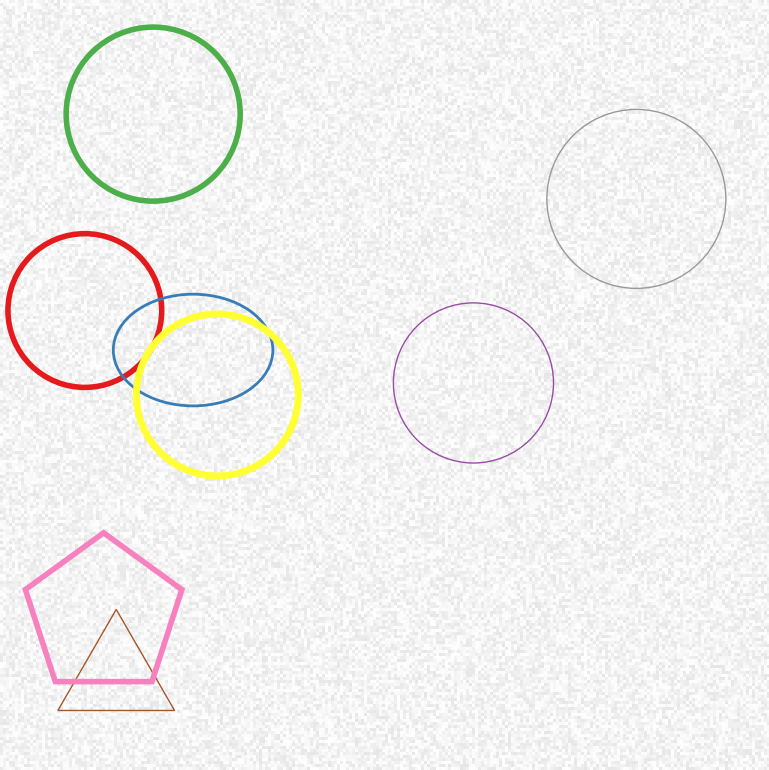[{"shape": "circle", "thickness": 2, "radius": 0.5, "center": [0.11, 0.597]}, {"shape": "oval", "thickness": 1, "radius": 0.52, "center": [0.251, 0.545]}, {"shape": "circle", "thickness": 2, "radius": 0.57, "center": [0.199, 0.852]}, {"shape": "circle", "thickness": 0.5, "radius": 0.52, "center": [0.615, 0.503]}, {"shape": "circle", "thickness": 2.5, "radius": 0.53, "center": [0.282, 0.487]}, {"shape": "triangle", "thickness": 0.5, "radius": 0.44, "center": [0.151, 0.121]}, {"shape": "pentagon", "thickness": 2, "radius": 0.53, "center": [0.135, 0.201]}, {"shape": "circle", "thickness": 0.5, "radius": 0.58, "center": [0.826, 0.742]}]